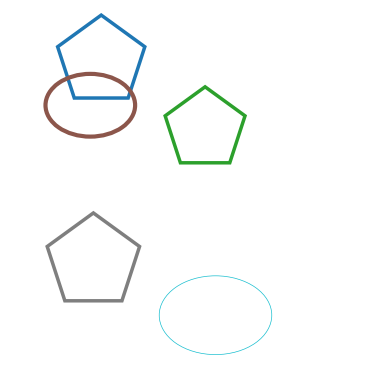[{"shape": "pentagon", "thickness": 2.5, "radius": 0.6, "center": [0.263, 0.842]}, {"shape": "pentagon", "thickness": 2.5, "radius": 0.55, "center": [0.533, 0.665]}, {"shape": "oval", "thickness": 3, "radius": 0.58, "center": [0.235, 0.727]}, {"shape": "pentagon", "thickness": 2.5, "radius": 0.63, "center": [0.243, 0.321]}, {"shape": "oval", "thickness": 0.5, "radius": 0.73, "center": [0.56, 0.181]}]